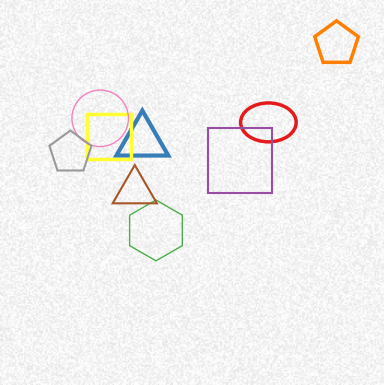[{"shape": "oval", "thickness": 2.5, "radius": 0.36, "center": [0.697, 0.682]}, {"shape": "triangle", "thickness": 3, "radius": 0.39, "center": [0.37, 0.635]}, {"shape": "hexagon", "thickness": 1, "radius": 0.4, "center": [0.405, 0.402]}, {"shape": "square", "thickness": 1.5, "radius": 0.42, "center": [0.624, 0.583]}, {"shape": "pentagon", "thickness": 2.5, "radius": 0.3, "center": [0.874, 0.886]}, {"shape": "square", "thickness": 2.5, "radius": 0.29, "center": [0.283, 0.645]}, {"shape": "triangle", "thickness": 1.5, "radius": 0.33, "center": [0.35, 0.505]}, {"shape": "circle", "thickness": 1, "radius": 0.37, "center": [0.26, 0.693]}, {"shape": "pentagon", "thickness": 1.5, "radius": 0.29, "center": [0.183, 0.604]}]